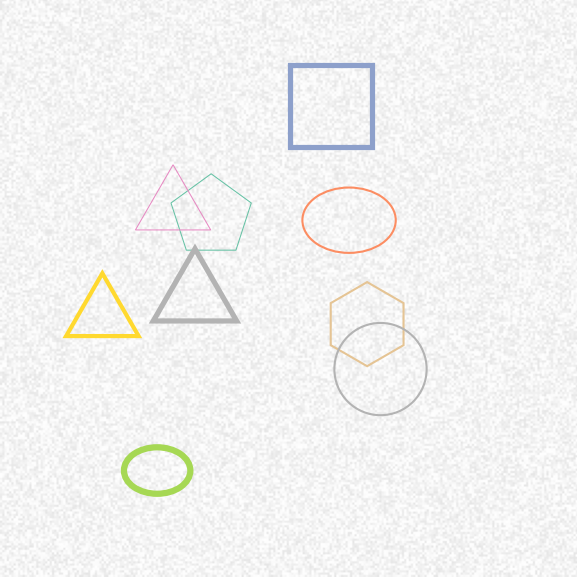[{"shape": "pentagon", "thickness": 0.5, "radius": 0.37, "center": [0.366, 0.625]}, {"shape": "oval", "thickness": 1, "radius": 0.4, "center": [0.604, 0.618]}, {"shape": "square", "thickness": 2.5, "radius": 0.35, "center": [0.573, 0.815]}, {"shape": "triangle", "thickness": 0.5, "radius": 0.38, "center": [0.3, 0.639]}, {"shape": "oval", "thickness": 3, "radius": 0.29, "center": [0.272, 0.184]}, {"shape": "triangle", "thickness": 2, "radius": 0.36, "center": [0.177, 0.453]}, {"shape": "hexagon", "thickness": 1, "radius": 0.36, "center": [0.636, 0.438]}, {"shape": "triangle", "thickness": 2.5, "radius": 0.42, "center": [0.338, 0.485]}, {"shape": "circle", "thickness": 1, "radius": 0.4, "center": [0.659, 0.36]}]